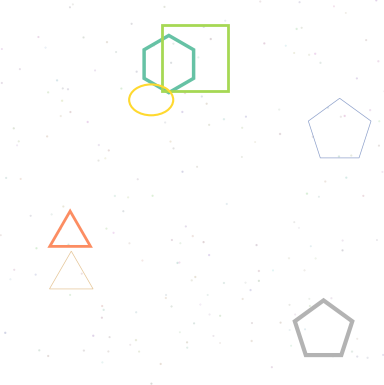[{"shape": "hexagon", "thickness": 2.5, "radius": 0.37, "center": [0.439, 0.834]}, {"shape": "triangle", "thickness": 2, "radius": 0.31, "center": [0.182, 0.391]}, {"shape": "pentagon", "thickness": 0.5, "radius": 0.43, "center": [0.882, 0.659]}, {"shape": "square", "thickness": 2, "radius": 0.43, "center": [0.507, 0.849]}, {"shape": "oval", "thickness": 1.5, "radius": 0.29, "center": [0.393, 0.741]}, {"shape": "triangle", "thickness": 0.5, "radius": 0.33, "center": [0.185, 0.282]}, {"shape": "pentagon", "thickness": 3, "radius": 0.39, "center": [0.84, 0.141]}]